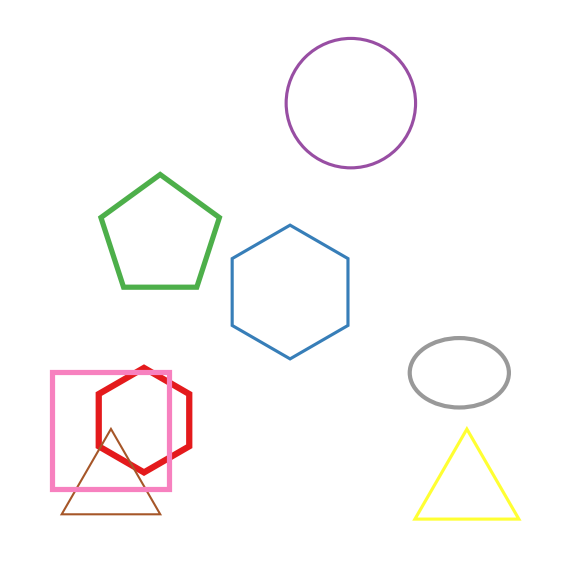[{"shape": "hexagon", "thickness": 3, "radius": 0.45, "center": [0.249, 0.272]}, {"shape": "hexagon", "thickness": 1.5, "radius": 0.58, "center": [0.502, 0.493]}, {"shape": "pentagon", "thickness": 2.5, "radius": 0.54, "center": [0.277, 0.589]}, {"shape": "circle", "thickness": 1.5, "radius": 0.56, "center": [0.608, 0.821]}, {"shape": "triangle", "thickness": 1.5, "radius": 0.52, "center": [0.808, 0.152]}, {"shape": "triangle", "thickness": 1, "radius": 0.49, "center": [0.192, 0.158]}, {"shape": "square", "thickness": 2.5, "radius": 0.51, "center": [0.191, 0.254]}, {"shape": "oval", "thickness": 2, "radius": 0.43, "center": [0.795, 0.354]}]